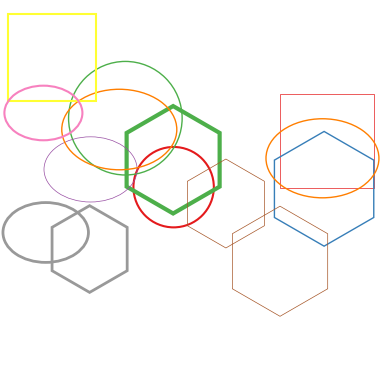[{"shape": "square", "thickness": 0.5, "radius": 0.61, "center": [0.849, 0.633]}, {"shape": "circle", "thickness": 1.5, "radius": 0.52, "center": [0.451, 0.514]}, {"shape": "hexagon", "thickness": 1, "radius": 0.74, "center": [0.842, 0.51]}, {"shape": "hexagon", "thickness": 3, "radius": 0.7, "center": [0.45, 0.585]}, {"shape": "circle", "thickness": 1, "radius": 0.74, "center": [0.326, 0.693]}, {"shape": "oval", "thickness": 0.5, "radius": 0.6, "center": [0.235, 0.56]}, {"shape": "oval", "thickness": 1, "radius": 0.73, "center": [0.838, 0.589]}, {"shape": "oval", "thickness": 1, "radius": 0.75, "center": [0.31, 0.664]}, {"shape": "square", "thickness": 1.5, "radius": 0.57, "center": [0.135, 0.851]}, {"shape": "hexagon", "thickness": 0.5, "radius": 0.71, "center": [0.727, 0.321]}, {"shape": "hexagon", "thickness": 0.5, "radius": 0.58, "center": [0.587, 0.471]}, {"shape": "oval", "thickness": 1.5, "radius": 0.51, "center": [0.113, 0.707]}, {"shape": "hexagon", "thickness": 2, "radius": 0.56, "center": [0.233, 0.353]}, {"shape": "oval", "thickness": 2, "radius": 0.56, "center": [0.119, 0.396]}]